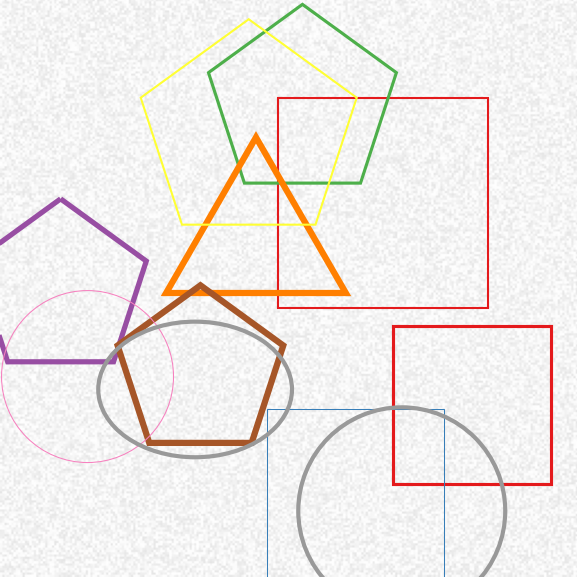[{"shape": "square", "thickness": 1.5, "radius": 0.68, "center": [0.817, 0.298]}, {"shape": "square", "thickness": 1, "radius": 0.91, "center": [0.663, 0.647]}, {"shape": "square", "thickness": 0.5, "radius": 0.76, "center": [0.615, 0.138]}, {"shape": "pentagon", "thickness": 1.5, "radius": 0.86, "center": [0.524, 0.82]}, {"shape": "pentagon", "thickness": 2.5, "radius": 0.78, "center": [0.105, 0.499]}, {"shape": "triangle", "thickness": 3, "radius": 0.9, "center": [0.443, 0.582]}, {"shape": "pentagon", "thickness": 1, "radius": 0.98, "center": [0.431, 0.769]}, {"shape": "pentagon", "thickness": 3, "radius": 0.75, "center": [0.347, 0.354]}, {"shape": "circle", "thickness": 0.5, "radius": 0.74, "center": [0.152, 0.347]}, {"shape": "circle", "thickness": 2, "radius": 0.9, "center": [0.696, 0.115]}, {"shape": "oval", "thickness": 2, "radius": 0.84, "center": [0.338, 0.325]}]